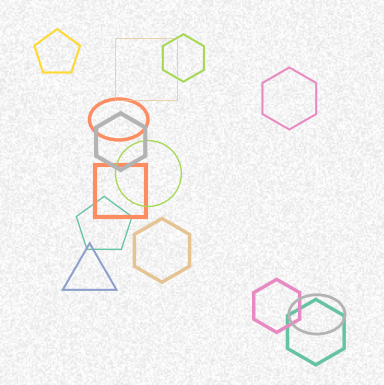[{"shape": "hexagon", "thickness": 2.5, "radius": 0.42, "center": [0.82, 0.137]}, {"shape": "pentagon", "thickness": 1, "radius": 0.38, "center": [0.271, 0.414]}, {"shape": "square", "thickness": 3, "radius": 0.33, "center": [0.313, 0.504]}, {"shape": "oval", "thickness": 2.5, "radius": 0.38, "center": [0.308, 0.69]}, {"shape": "triangle", "thickness": 1.5, "radius": 0.4, "center": [0.233, 0.287]}, {"shape": "hexagon", "thickness": 2.5, "radius": 0.34, "center": [0.719, 0.206]}, {"shape": "hexagon", "thickness": 1.5, "radius": 0.4, "center": [0.751, 0.744]}, {"shape": "hexagon", "thickness": 1.5, "radius": 0.31, "center": [0.476, 0.849]}, {"shape": "circle", "thickness": 1, "radius": 0.43, "center": [0.386, 0.549]}, {"shape": "pentagon", "thickness": 1.5, "radius": 0.31, "center": [0.149, 0.862]}, {"shape": "square", "thickness": 0.5, "radius": 0.4, "center": [0.379, 0.82]}, {"shape": "hexagon", "thickness": 2.5, "radius": 0.41, "center": [0.421, 0.35]}, {"shape": "hexagon", "thickness": 3, "radius": 0.37, "center": [0.313, 0.632]}, {"shape": "oval", "thickness": 2, "radius": 0.36, "center": [0.823, 0.183]}]